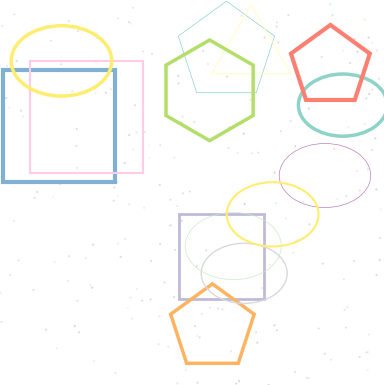[{"shape": "oval", "thickness": 2.5, "radius": 0.58, "center": [0.89, 0.727]}, {"shape": "pentagon", "thickness": 0.5, "radius": 0.66, "center": [0.588, 0.866]}, {"shape": "triangle", "thickness": 0.5, "radius": 0.6, "center": [0.652, 0.868]}, {"shape": "square", "thickness": 2, "radius": 0.55, "center": [0.575, 0.333]}, {"shape": "pentagon", "thickness": 3, "radius": 0.54, "center": [0.858, 0.828]}, {"shape": "square", "thickness": 3, "radius": 0.73, "center": [0.152, 0.674]}, {"shape": "pentagon", "thickness": 2.5, "radius": 0.57, "center": [0.552, 0.149]}, {"shape": "hexagon", "thickness": 2.5, "radius": 0.65, "center": [0.544, 0.765]}, {"shape": "square", "thickness": 1.5, "radius": 0.73, "center": [0.224, 0.696]}, {"shape": "oval", "thickness": 1, "radius": 0.56, "center": [0.634, 0.29]}, {"shape": "oval", "thickness": 0.5, "radius": 0.59, "center": [0.844, 0.544]}, {"shape": "oval", "thickness": 0.5, "radius": 0.62, "center": [0.606, 0.361]}, {"shape": "oval", "thickness": 1.5, "radius": 0.6, "center": [0.708, 0.443]}, {"shape": "oval", "thickness": 2.5, "radius": 0.65, "center": [0.16, 0.842]}]